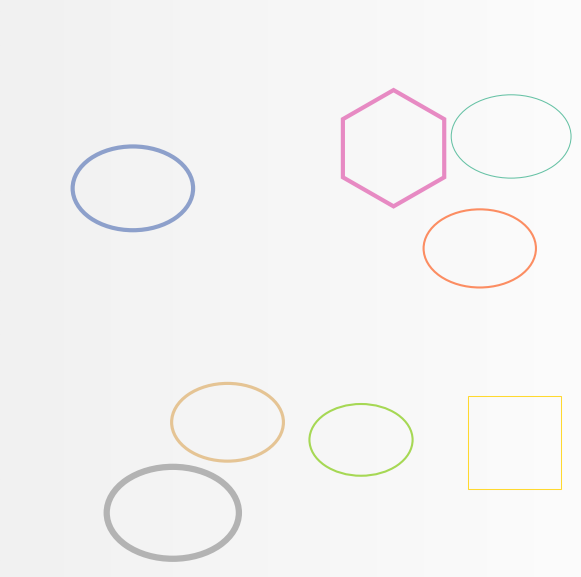[{"shape": "oval", "thickness": 0.5, "radius": 0.52, "center": [0.879, 0.763]}, {"shape": "oval", "thickness": 1, "radius": 0.48, "center": [0.825, 0.569]}, {"shape": "oval", "thickness": 2, "radius": 0.52, "center": [0.229, 0.673]}, {"shape": "hexagon", "thickness": 2, "radius": 0.5, "center": [0.677, 0.742]}, {"shape": "oval", "thickness": 1, "radius": 0.44, "center": [0.621, 0.237]}, {"shape": "square", "thickness": 0.5, "radius": 0.4, "center": [0.885, 0.233]}, {"shape": "oval", "thickness": 1.5, "radius": 0.48, "center": [0.391, 0.268]}, {"shape": "oval", "thickness": 3, "radius": 0.57, "center": [0.297, 0.111]}]